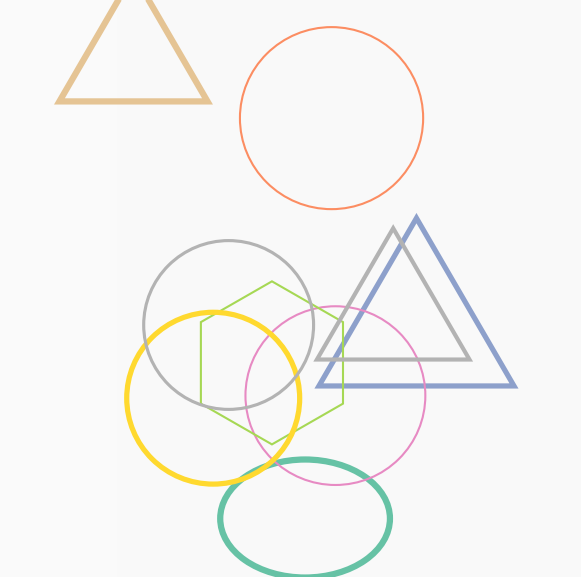[{"shape": "oval", "thickness": 3, "radius": 0.73, "center": [0.525, 0.101]}, {"shape": "circle", "thickness": 1, "radius": 0.79, "center": [0.57, 0.795]}, {"shape": "triangle", "thickness": 2.5, "radius": 0.97, "center": [0.716, 0.428]}, {"shape": "circle", "thickness": 1, "radius": 0.77, "center": [0.577, 0.314]}, {"shape": "hexagon", "thickness": 1, "radius": 0.71, "center": [0.468, 0.371]}, {"shape": "circle", "thickness": 2.5, "radius": 0.74, "center": [0.367, 0.31]}, {"shape": "triangle", "thickness": 3, "radius": 0.74, "center": [0.23, 0.897]}, {"shape": "triangle", "thickness": 2, "radius": 0.76, "center": [0.676, 0.452]}, {"shape": "circle", "thickness": 1.5, "radius": 0.73, "center": [0.393, 0.436]}]